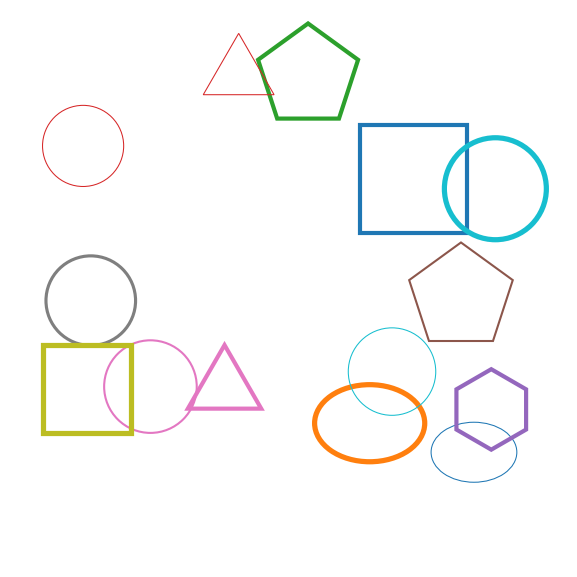[{"shape": "oval", "thickness": 0.5, "radius": 0.37, "center": [0.821, 0.216]}, {"shape": "square", "thickness": 2, "radius": 0.46, "center": [0.716, 0.689]}, {"shape": "oval", "thickness": 2.5, "radius": 0.48, "center": [0.64, 0.266]}, {"shape": "pentagon", "thickness": 2, "radius": 0.46, "center": [0.533, 0.867]}, {"shape": "circle", "thickness": 0.5, "radius": 0.35, "center": [0.144, 0.746]}, {"shape": "triangle", "thickness": 0.5, "radius": 0.35, "center": [0.413, 0.871]}, {"shape": "hexagon", "thickness": 2, "radius": 0.35, "center": [0.851, 0.29]}, {"shape": "pentagon", "thickness": 1, "radius": 0.47, "center": [0.798, 0.485]}, {"shape": "circle", "thickness": 1, "radius": 0.4, "center": [0.261, 0.33]}, {"shape": "triangle", "thickness": 2, "radius": 0.37, "center": [0.389, 0.328]}, {"shape": "circle", "thickness": 1.5, "radius": 0.39, "center": [0.157, 0.479]}, {"shape": "square", "thickness": 2.5, "radius": 0.38, "center": [0.15, 0.326]}, {"shape": "circle", "thickness": 2.5, "radius": 0.44, "center": [0.858, 0.672]}, {"shape": "circle", "thickness": 0.5, "radius": 0.38, "center": [0.679, 0.356]}]